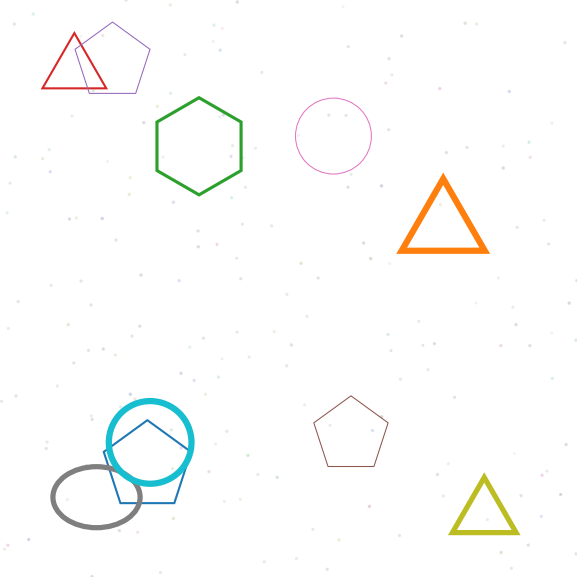[{"shape": "pentagon", "thickness": 1, "radius": 0.4, "center": [0.255, 0.192]}, {"shape": "triangle", "thickness": 3, "radius": 0.42, "center": [0.767, 0.606]}, {"shape": "hexagon", "thickness": 1.5, "radius": 0.42, "center": [0.345, 0.746]}, {"shape": "triangle", "thickness": 1, "radius": 0.32, "center": [0.129, 0.878]}, {"shape": "pentagon", "thickness": 0.5, "radius": 0.34, "center": [0.195, 0.893]}, {"shape": "pentagon", "thickness": 0.5, "radius": 0.34, "center": [0.608, 0.246]}, {"shape": "circle", "thickness": 0.5, "radius": 0.33, "center": [0.577, 0.764]}, {"shape": "oval", "thickness": 2.5, "radius": 0.38, "center": [0.167, 0.138]}, {"shape": "triangle", "thickness": 2.5, "radius": 0.32, "center": [0.839, 0.109]}, {"shape": "circle", "thickness": 3, "radius": 0.36, "center": [0.26, 0.233]}]